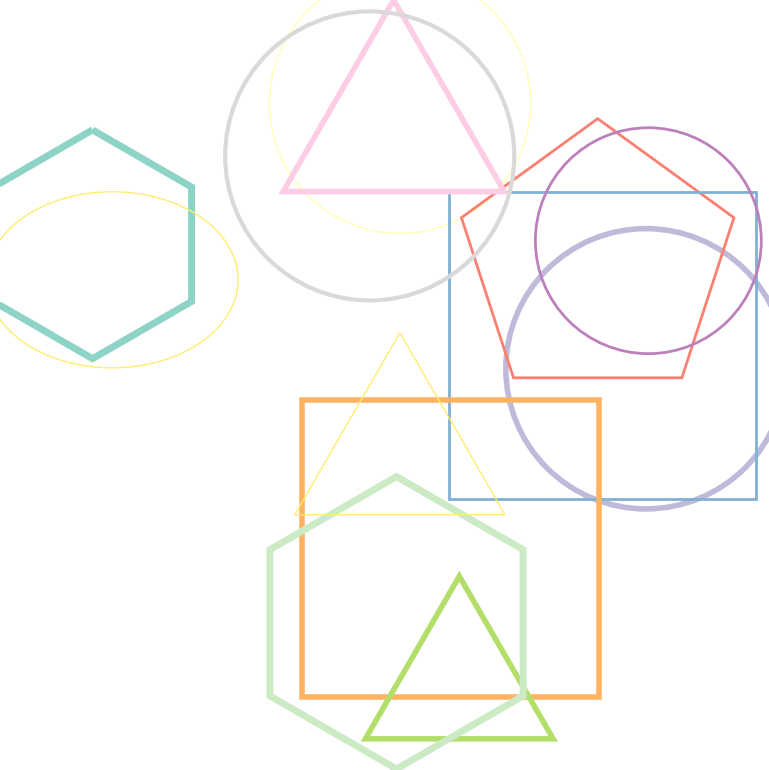[{"shape": "hexagon", "thickness": 2.5, "radius": 0.74, "center": [0.12, 0.683]}, {"shape": "circle", "thickness": 0.5, "radius": 0.85, "center": [0.519, 0.866]}, {"shape": "circle", "thickness": 2, "radius": 0.91, "center": [0.839, 0.521]}, {"shape": "pentagon", "thickness": 1, "radius": 0.93, "center": [0.776, 0.66]}, {"shape": "square", "thickness": 1, "radius": 1.0, "center": [0.782, 0.551]}, {"shape": "square", "thickness": 2, "radius": 0.96, "center": [0.585, 0.288]}, {"shape": "triangle", "thickness": 2, "radius": 0.7, "center": [0.596, 0.111]}, {"shape": "triangle", "thickness": 2, "radius": 0.83, "center": [0.511, 0.834]}, {"shape": "circle", "thickness": 1.5, "radius": 0.94, "center": [0.48, 0.797]}, {"shape": "circle", "thickness": 1, "radius": 0.73, "center": [0.842, 0.687]}, {"shape": "hexagon", "thickness": 2.5, "radius": 0.95, "center": [0.515, 0.191]}, {"shape": "oval", "thickness": 0.5, "radius": 0.82, "center": [0.146, 0.637]}, {"shape": "triangle", "thickness": 0.5, "radius": 0.79, "center": [0.519, 0.41]}]